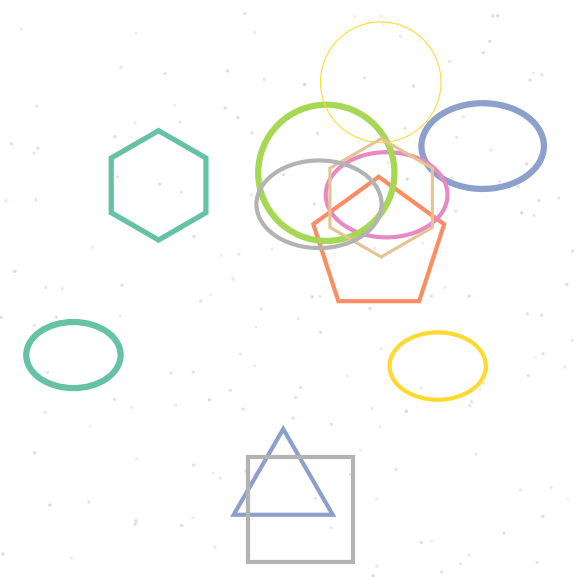[{"shape": "hexagon", "thickness": 2.5, "radius": 0.47, "center": [0.275, 0.678]}, {"shape": "oval", "thickness": 3, "radius": 0.41, "center": [0.127, 0.384]}, {"shape": "pentagon", "thickness": 2, "radius": 0.6, "center": [0.656, 0.574]}, {"shape": "triangle", "thickness": 2, "radius": 0.5, "center": [0.49, 0.157]}, {"shape": "oval", "thickness": 3, "radius": 0.53, "center": [0.836, 0.746]}, {"shape": "oval", "thickness": 2, "radius": 0.53, "center": [0.669, 0.662]}, {"shape": "circle", "thickness": 3, "radius": 0.59, "center": [0.565, 0.7]}, {"shape": "circle", "thickness": 0.5, "radius": 0.52, "center": [0.659, 0.857]}, {"shape": "oval", "thickness": 2, "radius": 0.42, "center": [0.758, 0.365]}, {"shape": "hexagon", "thickness": 1.5, "radius": 0.51, "center": [0.66, 0.657]}, {"shape": "oval", "thickness": 2, "radius": 0.54, "center": [0.552, 0.645]}, {"shape": "square", "thickness": 2, "radius": 0.45, "center": [0.521, 0.117]}]